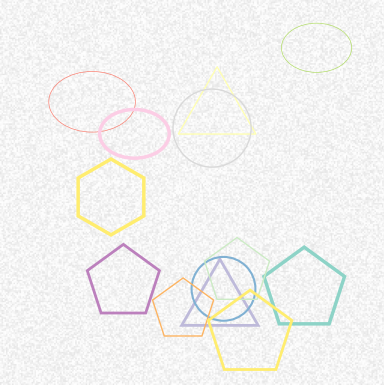[{"shape": "pentagon", "thickness": 2.5, "radius": 0.55, "center": [0.79, 0.248]}, {"shape": "triangle", "thickness": 1, "radius": 0.58, "center": [0.564, 0.71]}, {"shape": "triangle", "thickness": 2, "radius": 0.57, "center": [0.571, 0.212]}, {"shape": "oval", "thickness": 0.5, "radius": 0.56, "center": [0.239, 0.736]}, {"shape": "circle", "thickness": 1.5, "radius": 0.41, "center": [0.581, 0.25]}, {"shape": "pentagon", "thickness": 1, "radius": 0.42, "center": [0.476, 0.195]}, {"shape": "oval", "thickness": 0.5, "radius": 0.46, "center": [0.822, 0.876]}, {"shape": "oval", "thickness": 2.5, "radius": 0.45, "center": [0.349, 0.652]}, {"shape": "circle", "thickness": 1, "radius": 0.51, "center": [0.551, 0.667]}, {"shape": "pentagon", "thickness": 2, "radius": 0.49, "center": [0.32, 0.267]}, {"shape": "pentagon", "thickness": 1, "radius": 0.44, "center": [0.616, 0.294]}, {"shape": "hexagon", "thickness": 2.5, "radius": 0.49, "center": [0.288, 0.488]}, {"shape": "pentagon", "thickness": 2, "radius": 0.57, "center": [0.65, 0.132]}]